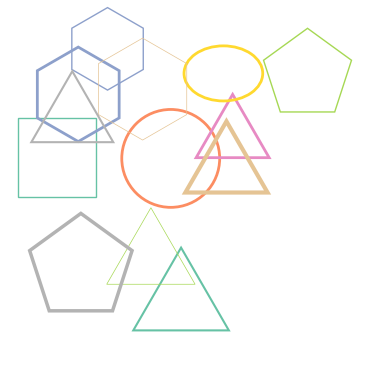[{"shape": "square", "thickness": 1, "radius": 0.51, "center": [0.148, 0.591]}, {"shape": "triangle", "thickness": 1.5, "radius": 0.72, "center": [0.47, 0.213]}, {"shape": "circle", "thickness": 2, "radius": 0.64, "center": [0.443, 0.589]}, {"shape": "hexagon", "thickness": 2, "radius": 0.61, "center": [0.203, 0.755]}, {"shape": "hexagon", "thickness": 1, "radius": 0.54, "center": [0.279, 0.873]}, {"shape": "triangle", "thickness": 2, "radius": 0.55, "center": [0.604, 0.645]}, {"shape": "pentagon", "thickness": 1, "radius": 0.6, "center": [0.799, 0.806]}, {"shape": "triangle", "thickness": 0.5, "radius": 0.66, "center": [0.392, 0.328]}, {"shape": "oval", "thickness": 2, "radius": 0.51, "center": [0.58, 0.809]}, {"shape": "hexagon", "thickness": 0.5, "radius": 0.66, "center": [0.37, 0.769]}, {"shape": "triangle", "thickness": 3, "radius": 0.62, "center": [0.588, 0.562]}, {"shape": "pentagon", "thickness": 2.5, "radius": 0.7, "center": [0.21, 0.306]}, {"shape": "triangle", "thickness": 1.5, "radius": 0.61, "center": [0.188, 0.692]}]